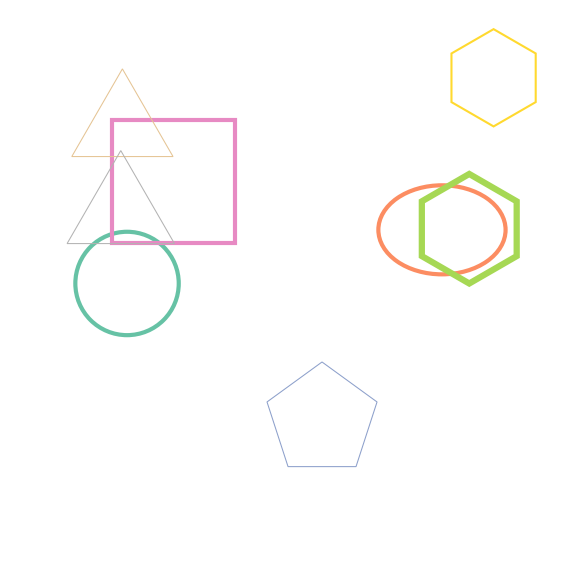[{"shape": "circle", "thickness": 2, "radius": 0.45, "center": [0.22, 0.508]}, {"shape": "oval", "thickness": 2, "radius": 0.55, "center": [0.765, 0.601]}, {"shape": "pentagon", "thickness": 0.5, "radius": 0.5, "center": [0.558, 0.272]}, {"shape": "square", "thickness": 2, "radius": 0.53, "center": [0.3, 0.685]}, {"shape": "hexagon", "thickness": 3, "radius": 0.47, "center": [0.813, 0.603]}, {"shape": "hexagon", "thickness": 1, "radius": 0.42, "center": [0.855, 0.864]}, {"shape": "triangle", "thickness": 0.5, "radius": 0.51, "center": [0.212, 0.779]}, {"shape": "triangle", "thickness": 0.5, "radius": 0.54, "center": [0.209, 0.631]}]